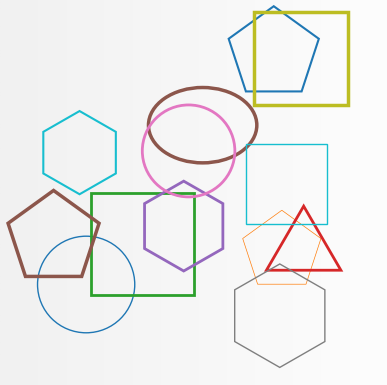[{"shape": "pentagon", "thickness": 1.5, "radius": 0.61, "center": [0.706, 0.861]}, {"shape": "circle", "thickness": 1, "radius": 0.63, "center": [0.222, 0.261]}, {"shape": "pentagon", "thickness": 0.5, "radius": 0.53, "center": [0.727, 0.348]}, {"shape": "square", "thickness": 2, "radius": 0.67, "center": [0.368, 0.366]}, {"shape": "triangle", "thickness": 2, "radius": 0.55, "center": [0.784, 0.354]}, {"shape": "hexagon", "thickness": 2, "radius": 0.58, "center": [0.474, 0.413]}, {"shape": "oval", "thickness": 2.5, "radius": 0.7, "center": [0.523, 0.675]}, {"shape": "pentagon", "thickness": 2.5, "radius": 0.62, "center": [0.138, 0.382]}, {"shape": "circle", "thickness": 2, "radius": 0.6, "center": [0.487, 0.608]}, {"shape": "hexagon", "thickness": 1, "radius": 0.67, "center": [0.722, 0.18]}, {"shape": "square", "thickness": 2.5, "radius": 0.6, "center": [0.776, 0.849]}, {"shape": "hexagon", "thickness": 1.5, "radius": 0.54, "center": [0.205, 0.604]}, {"shape": "square", "thickness": 1, "radius": 0.52, "center": [0.739, 0.521]}]